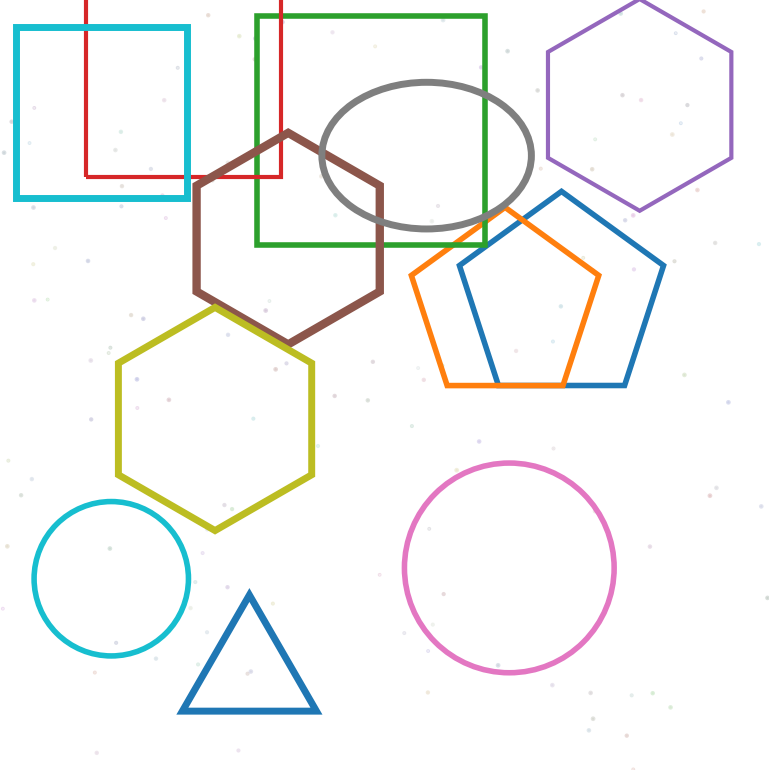[{"shape": "triangle", "thickness": 2.5, "radius": 0.5, "center": [0.324, 0.127]}, {"shape": "pentagon", "thickness": 2, "radius": 0.7, "center": [0.729, 0.612]}, {"shape": "pentagon", "thickness": 2, "radius": 0.64, "center": [0.656, 0.603]}, {"shape": "square", "thickness": 2, "radius": 0.74, "center": [0.482, 0.831]}, {"shape": "square", "thickness": 1.5, "radius": 0.63, "center": [0.238, 0.897]}, {"shape": "hexagon", "thickness": 1.5, "radius": 0.69, "center": [0.831, 0.864]}, {"shape": "hexagon", "thickness": 3, "radius": 0.69, "center": [0.374, 0.69]}, {"shape": "circle", "thickness": 2, "radius": 0.68, "center": [0.661, 0.262]}, {"shape": "oval", "thickness": 2.5, "radius": 0.68, "center": [0.554, 0.798]}, {"shape": "hexagon", "thickness": 2.5, "radius": 0.72, "center": [0.279, 0.456]}, {"shape": "square", "thickness": 2.5, "radius": 0.56, "center": [0.132, 0.854]}, {"shape": "circle", "thickness": 2, "radius": 0.5, "center": [0.145, 0.248]}]